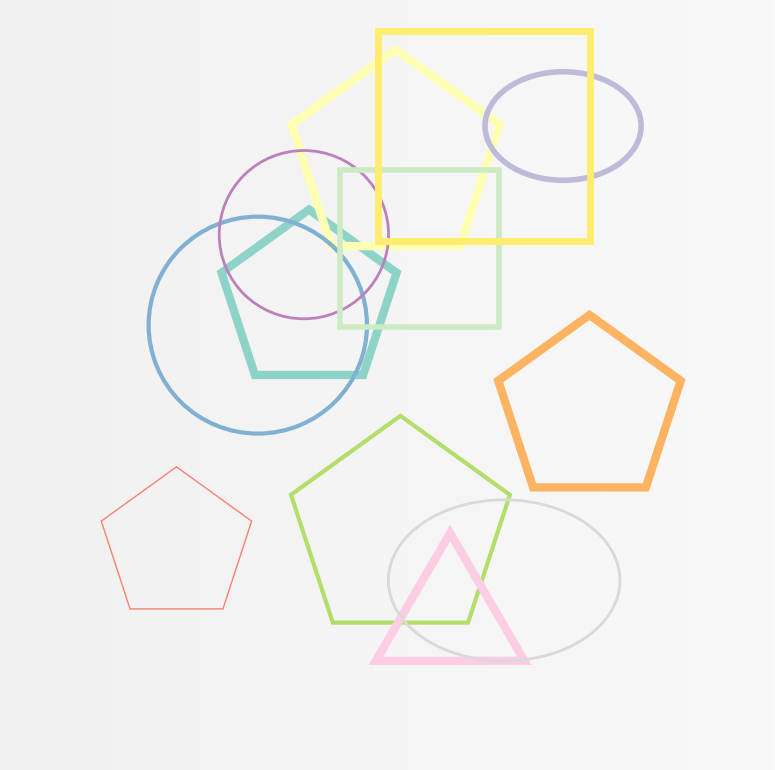[{"shape": "pentagon", "thickness": 3, "radius": 0.59, "center": [0.399, 0.609]}, {"shape": "pentagon", "thickness": 3, "radius": 0.71, "center": [0.51, 0.795]}, {"shape": "oval", "thickness": 2, "radius": 0.5, "center": [0.727, 0.836]}, {"shape": "pentagon", "thickness": 0.5, "radius": 0.51, "center": [0.228, 0.292]}, {"shape": "circle", "thickness": 1.5, "radius": 0.7, "center": [0.333, 0.578]}, {"shape": "pentagon", "thickness": 3, "radius": 0.62, "center": [0.761, 0.467]}, {"shape": "pentagon", "thickness": 1.5, "radius": 0.74, "center": [0.517, 0.312]}, {"shape": "triangle", "thickness": 3, "radius": 0.55, "center": [0.581, 0.197]}, {"shape": "oval", "thickness": 1, "radius": 0.75, "center": [0.651, 0.246]}, {"shape": "circle", "thickness": 1, "radius": 0.55, "center": [0.392, 0.695]}, {"shape": "square", "thickness": 2, "radius": 0.51, "center": [0.541, 0.678]}, {"shape": "square", "thickness": 2.5, "radius": 0.68, "center": [0.625, 0.824]}]